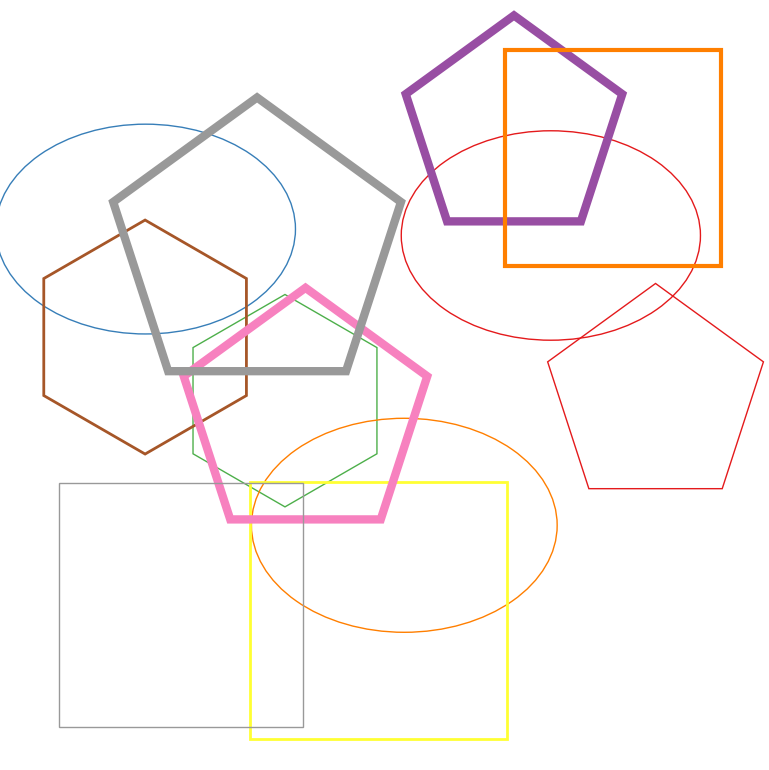[{"shape": "pentagon", "thickness": 0.5, "radius": 0.74, "center": [0.851, 0.485]}, {"shape": "oval", "thickness": 0.5, "radius": 0.97, "center": [0.715, 0.694]}, {"shape": "oval", "thickness": 0.5, "radius": 0.97, "center": [0.189, 0.703]}, {"shape": "hexagon", "thickness": 0.5, "radius": 0.69, "center": [0.37, 0.48]}, {"shape": "pentagon", "thickness": 3, "radius": 0.74, "center": [0.668, 0.832]}, {"shape": "oval", "thickness": 0.5, "radius": 0.99, "center": [0.525, 0.318]}, {"shape": "square", "thickness": 1.5, "radius": 0.7, "center": [0.797, 0.795]}, {"shape": "square", "thickness": 1, "radius": 0.84, "center": [0.492, 0.207]}, {"shape": "hexagon", "thickness": 1, "radius": 0.76, "center": [0.188, 0.562]}, {"shape": "pentagon", "thickness": 3, "radius": 0.83, "center": [0.397, 0.46]}, {"shape": "pentagon", "thickness": 3, "radius": 0.98, "center": [0.334, 0.677]}, {"shape": "square", "thickness": 0.5, "radius": 0.79, "center": [0.235, 0.214]}]